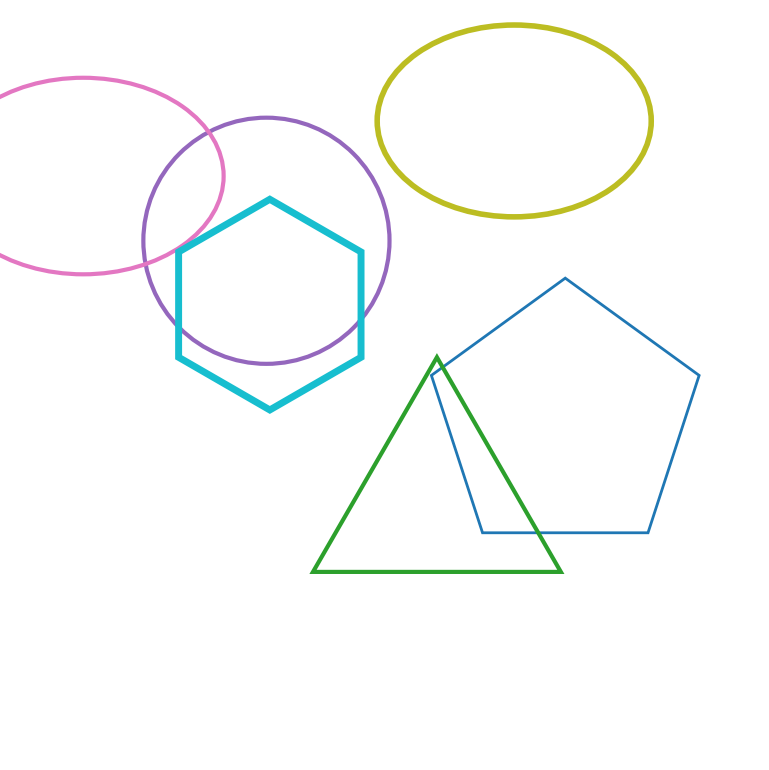[{"shape": "pentagon", "thickness": 1, "radius": 0.91, "center": [0.734, 0.456]}, {"shape": "triangle", "thickness": 1.5, "radius": 0.93, "center": [0.567, 0.35]}, {"shape": "circle", "thickness": 1.5, "radius": 0.8, "center": [0.346, 0.687]}, {"shape": "oval", "thickness": 1.5, "radius": 0.91, "center": [0.108, 0.771]}, {"shape": "oval", "thickness": 2, "radius": 0.89, "center": [0.668, 0.843]}, {"shape": "hexagon", "thickness": 2.5, "radius": 0.68, "center": [0.35, 0.604]}]